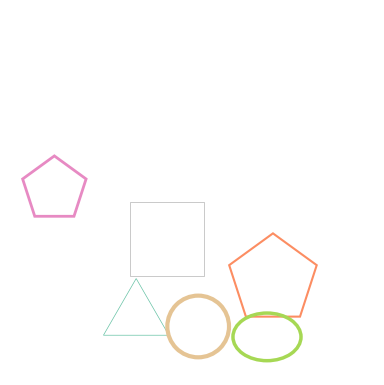[{"shape": "triangle", "thickness": 0.5, "radius": 0.49, "center": [0.354, 0.178]}, {"shape": "pentagon", "thickness": 1.5, "radius": 0.6, "center": [0.709, 0.274]}, {"shape": "pentagon", "thickness": 2, "radius": 0.43, "center": [0.141, 0.508]}, {"shape": "oval", "thickness": 2.5, "radius": 0.44, "center": [0.693, 0.125]}, {"shape": "circle", "thickness": 3, "radius": 0.4, "center": [0.515, 0.152]}, {"shape": "square", "thickness": 0.5, "radius": 0.48, "center": [0.434, 0.379]}]